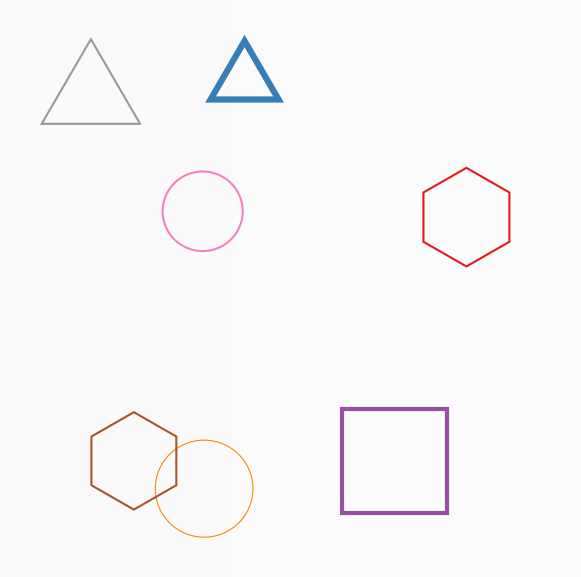[{"shape": "hexagon", "thickness": 1, "radius": 0.43, "center": [0.802, 0.623]}, {"shape": "triangle", "thickness": 3, "radius": 0.34, "center": [0.421, 0.861]}, {"shape": "square", "thickness": 2, "radius": 0.45, "center": [0.678, 0.201]}, {"shape": "circle", "thickness": 0.5, "radius": 0.42, "center": [0.351, 0.153]}, {"shape": "hexagon", "thickness": 1, "radius": 0.42, "center": [0.23, 0.201]}, {"shape": "circle", "thickness": 1, "radius": 0.34, "center": [0.349, 0.633]}, {"shape": "triangle", "thickness": 1, "radius": 0.49, "center": [0.156, 0.834]}]